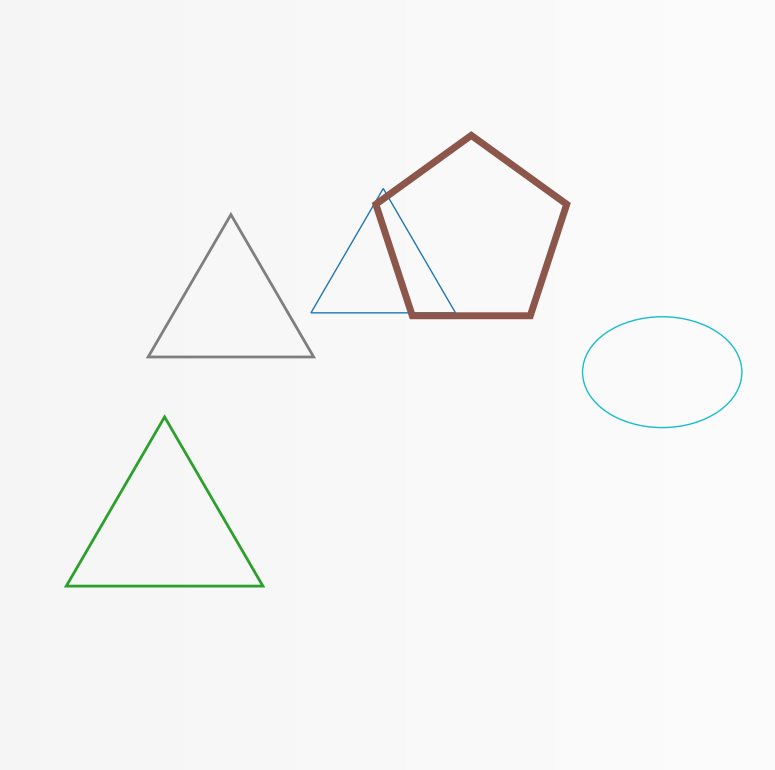[{"shape": "triangle", "thickness": 0.5, "radius": 0.54, "center": [0.494, 0.648]}, {"shape": "triangle", "thickness": 1, "radius": 0.73, "center": [0.212, 0.312]}, {"shape": "pentagon", "thickness": 2.5, "radius": 0.65, "center": [0.608, 0.695]}, {"shape": "triangle", "thickness": 1, "radius": 0.62, "center": [0.298, 0.598]}, {"shape": "oval", "thickness": 0.5, "radius": 0.51, "center": [0.854, 0.517]}]